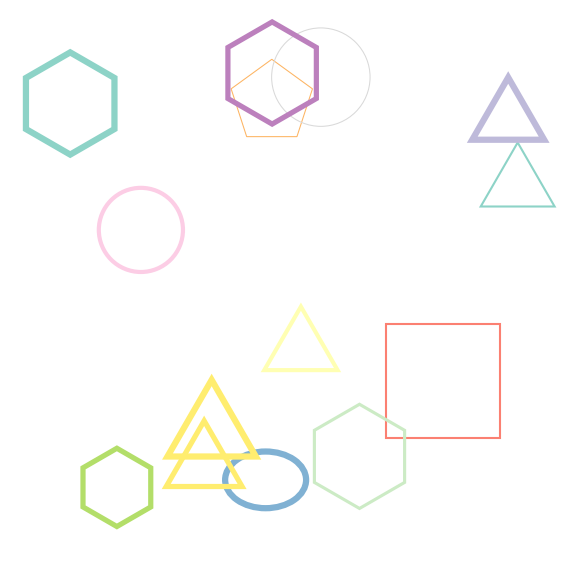[{"shape": "triangle", "thickness": 1, "radius": 0.37, "center": [0.896, 0.678]}, {"shape": "hexagon", "thickness": 3, "radius": 0.44, "center": [0.122, 0.82]}, {"shape": "triangle", "thickness": 2, "radius": 0.37, "center": [0.521, 0.395]}, {"shape": "triangle", "thickness": 3, "radius": 0.36, "center": [0.88, 0.793]}, {"shape": "square", "thickness": 1, "radius": 0.5, "center": [0.767, 0.339]}, {"shape": "oval", "thickness": 3, "radius": 0.35, "center": [0.46, 0.168]}, {"shape": "pentagon", "thickness": 0.5, "radius": 0.37, "center": [0.471, 0.822]}, {"shape": "hexagon", "thickness": 2.5, "radius": 0.34, "center": [0.202, 0.155]}, {"shape": "circle", "thickness": 2, "radius": 0.36, "center": [0.244, 0.601]}, {"shape": "circle", "thickness": 0.5, "radius": 0.43, "center": [0.556, 0.866]}, {"shape": "hexagon", "thickness": 2.5, "radius": 0.44, "center": [0.471, 0.873]}, {"shape": "hexagon", "thickness": 1.5, "radius": 0.45, "center": [0.623, 0.209]}, {"shape": "triangle", "thickness": 3, "radius": 0.44, "center": [0.367, 0.253]}, {"shape": "triangle", "thickness": 2.5, "radius": 0.38, "center": [0.354, 0.195]}]